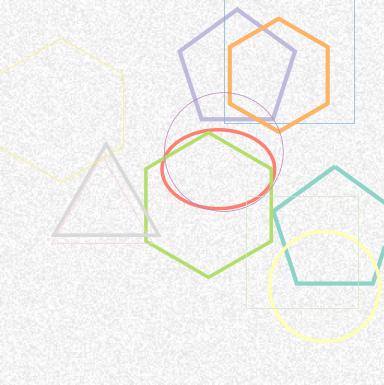[{"shape": "pentagon", "thickness": 3, "radius": 0.84, "center": [0.87, 0.399]}, {"shape": "circle", "thickness": 2.5, "radius": 0.71, "center": [0.843, 0.256]}, {"shape": "pentagon", "thickness": 3, "radius": 0.79, "center": [0.616, 0.818]}, {"shape": "oval", "thickness": 2.5, "radius": 0.73, "center": [0.567, 0.561]}, {"shape": "square", "thickness": 0.5, "radius": 0.85, "center": [0.75, 0.85]}, {"shape": "hexagon", "thickness": 3, "radius": 0.73, "center": [0.724, 0.805]}, {"shape": "hexagon", "thickness": 2.5, "radius": 0.94, "center": [0.542, 0.468]}, {"shape": "triangle", "thickness": 0.5, "radius": 0.76, "center": [0.266, 0.444]}, {"shape": "triangle", "thickness": 2.5, "radius": 0.79, "center": [0.276, 0.468]}, {"shape": "circle", "thickness": 0.5, "radius": 0.77, "center": [0.582, 0.605]}, {"shape": "square", "thickness": 0.5, "radius": 0.73, "center": [0.784, 0.346]}, {"shape": "hexagon", "thickness": 0.5, "radius": 0.93, "center": [0.16, 0.713]}]